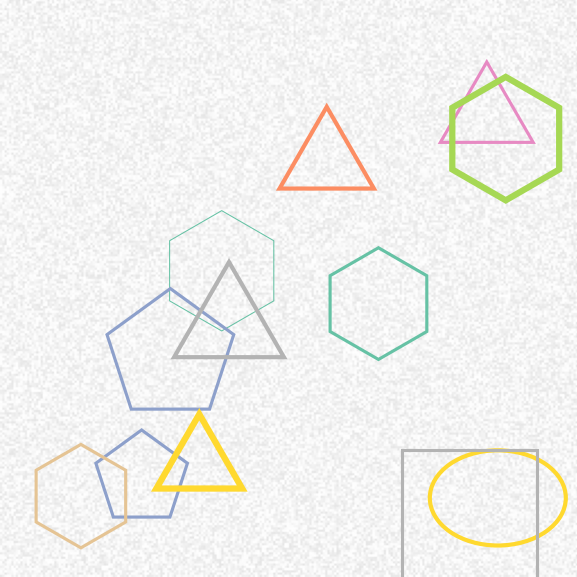[{"shape": "hexagon", "thickness": 0.5, "radius": 0.52, "center": [0.384, 0.53]}, {"shape": "hexagon", "thickness": 1.5, "radius": 0.48, "center": [0.655, 0.473]}, {"shape": "triangle", "thickness": 2, "radius": 0.47, "center": [0.566, 0.72]}, {"shape": "pentagon", "thickness": 1.5, "radius": 0.58, "center": [0.295, 0.384]}, {"shape": "pentagon", "thickness": 1.5, "radius": 0.42, "center": [0.245, 0.171]}, {"shape": "triangle", "thickness": 1.5, "radius": 0.46, "center": [0.843, 0.799]}, {"shape": "hexagon", "thickness": 3, "radius": 0.53, "center": [0.876, 0.759]}, {"shape": "triangle", "thickness": 3, "radius": 0.43, "center": [0.345, 0.196]}, {"shape": "oval", "thickness": 2, "radius": 0.59, "center": [0.862, 0.137]}, {"shape": "hexagon", "thickness": 1.5, "radius": 0.45, "center": [0.14, 0.14]}, {"shape": "square", "thickness": 1.5, "radius": 0.58, "center": [0.814, 0.102]}, {"shape": "triangle", "thickness": 2, "radius": 0.55, "center": [0.397, 0.436]}]